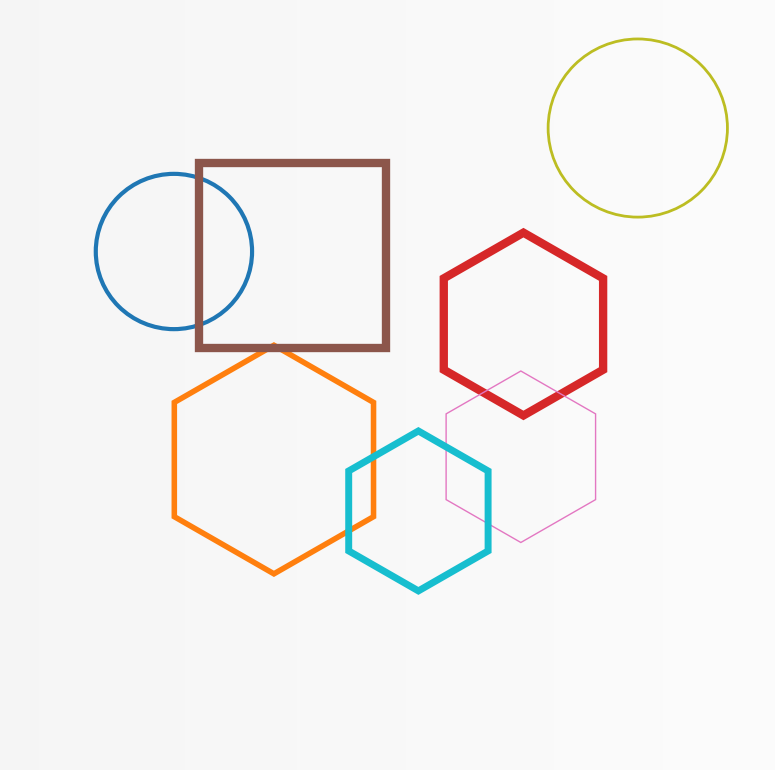[{"shape": "circle", "thickness": 1.5, "radius": 0.5, "center": [0.224, 0.673]}, {"shape": "hexagon", "thickness": 2, "radius": 0.74, "center": [0.353, 0.403]}, {"shape": "hexagon", "thickness": 3, "radius": 0.59, "center": [0.675, 0.579]}, {"shape": "square", "thickness": 3, "radius": 0.6, "center": [0.377, 0.668]}, {"shape": "hexagon", "thickness": 0.5, "radius": 0.56, "center": [0.672, 0.407]}, {"shape": "circle", "thickness": 1, "radius": 0.58, "center": [0.823, 0.834]}, {"shape": "hexagon", "thickness": 2.5, "radius": 0.52, "center": [0.54, 0.336]}]